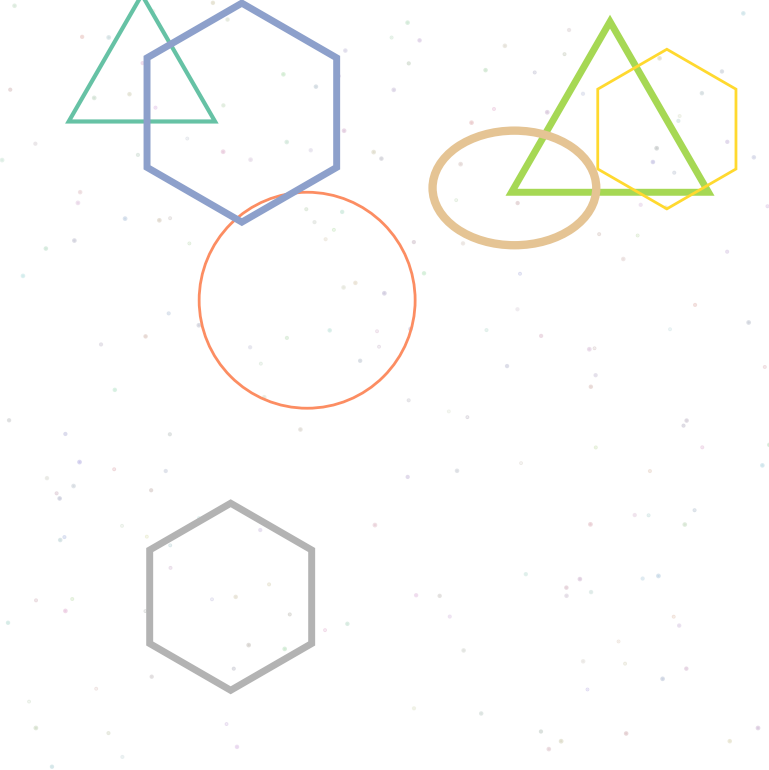[{"shape": "triangle", "thickness": 1.5, "radius": 0.55, "center": [0.184, 0.897]}, {"shape": "circle", "thickness": 1, "radius": 0.7, "center": [0.399, 0.61]}, {"shape": "hexagon", "thickness": 2.5, "radius": 0.71, "center": [0.314, 0.854]}, {"shape": "triangle", "thickness": 2.5, "radius": 0.74, "center": [0.792, 0.824]}, {"shape": "hexagon", "thickness": 1, "radius": 0.52, "center": [0.866, 0.832]}, {"shape": "oval", "thickness": 3, "radius": 0.53, "center": [0.668, 0.756]}, {"shape": "hexagon", "thickness": 2.5, "radius": 0.61, "center": [0.3, 0.225]}]